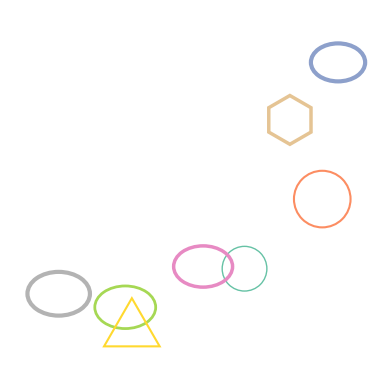[{"shape": "circle", "thickness": 1, "radius": 0.29, "center": [0.635, 0.302]}, {"shape": "circle", "thickness": 1.5, "radius": 0.37, "center": [0.837, 0.483]}, {"shape": "oval", "thickness": 3, "radius": 0.35, "center": [0.878, 0.838]}, {"shape": "oval", "thickness": 2.5, "radius": 0.38, "center": [0.528, 0.308]}, {"shape": "oval", "thickness": 2, "radius": 0.4, "center": [0.325, 0.202]}, {"shape": "triangle", "thickness": 1.5, "radius": 0.42, "center": [0.342, 0.142]}, {"shape": "hexagon", "thickness": 2.5, "radius": 0.32, "center": [0.753, 0.689]}, {"shape": "oval", "thickness": 3, "radius": 0.41, "center": [0.152, 0.237]}]